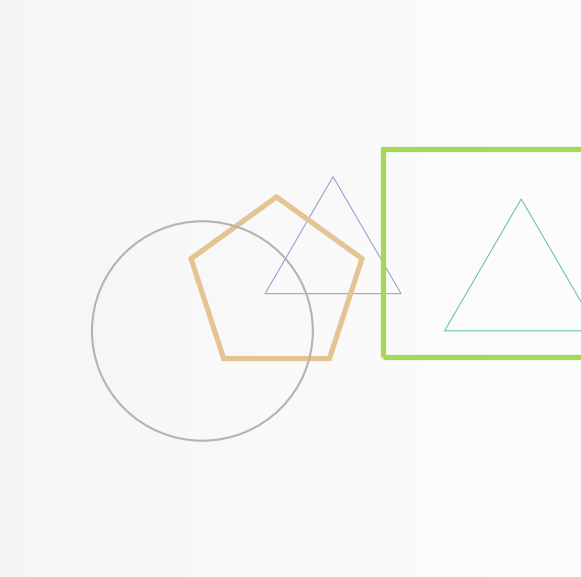[{"shape": "triangle", "thickness": 0.5, "radius": 0.76, "center": [0.897, 0.502]}, {"shape": "triangle", "thickness": 0.5, "radius": 0.68, "center": [0.573, 0.558]}, {"shape": "square", "thickness": 2.5, "radius": 0.9, "center": [0.839, 0.561]}, {"shape": "pentagon", "thickness": 2.5, "radius": 0.77, "center": [0.476, 0.503]}, {"shape": "circle", "thickness": 1, "radius": 0.95, "center": [0.348, 0.426]}]